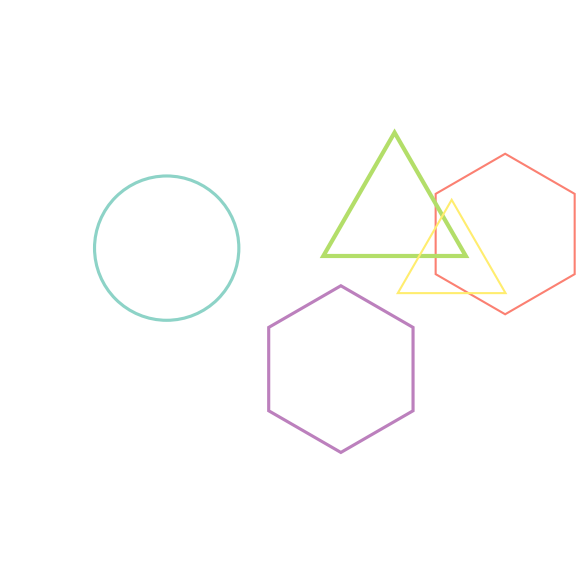[{"shape": "circle", "thickness": 1.5, "radius": 0.62, "center": [0.289, 0.569]}, {"shape": "hexagon", "thickness": 1, "radius": 0.69, "center": [0.875, 0.594]}, {"shape": "triangle", "thickness": 2, "radius": 0.71, "center": [0.683, 0.627]}, {"shape": "hexagon", "thickness": 1.5, "radius": 0.72, "center": [0.59, 0.36]}, {"shape": "triangle", "thickness": 1, "radius": 0.54, "center": [0.782, 0.545]}]